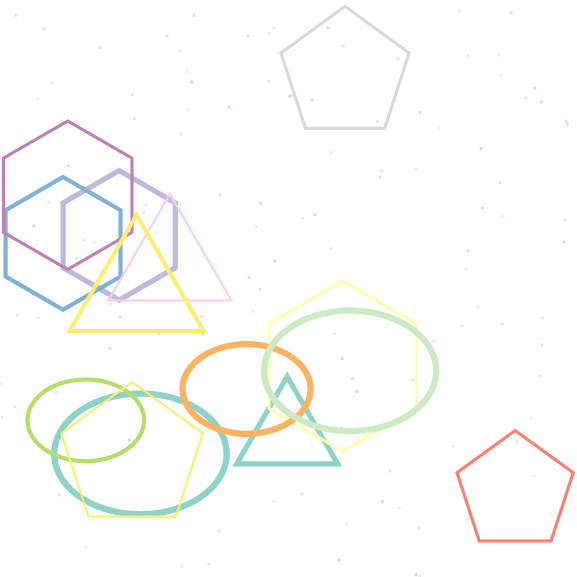[{"shape": "oval", "thickness": 3, "radius": 0.75, "center": [0.243, 0.213]}, {"shape": "triangle", "thickness": 2.5, "radius": 0.5, "center": [0.497, 0.246]}, {"shape": "hexagon", "thickness": 1.5, "radius": 0.74, "center": [0.593, 0.365]}, {"shape": "hexagon", "thickness": 2.5, "radius": 0.56, "center": [0.206, 0.592]}, {"shape": "pentagon", "thickness": 1.5, "radius": 0.53, "center": [0.892, 0.148]}, {"shape": "hexagon", "thickness": 2, "radius": 0.57, "center": [0.109, 0.578]}, {"shape": "oval", "thickness": 3, "radius": 0.55, "center": [0.427, 0.326]}, {"shape": "oval", "thickness": 2, "radius": 0.5, "center": [0.148, 0.271]}, {"shape": "triangle", "thickness": 1, "radius": 0.61, "center": [0.294, 0.54]}, {"shape": "pentagon", "thickness": 1.5, "radius": 0.58, "center": [0.597, 0.871]}, {"shape": "hexagon", "thickness": 1.5, "radius": 0.64, "center": [0.117, 0.661]}, {"shape": "oval", "thickness": 3, "radius": 0.75, "center": [0.606, 0.357]}, {"shape": "pentagon", "thickness": 1, "radius": 0.64, "center": [0.229, 0.209]}, {"shape": "triangle", "thickness": 2, "radius": 0.67, "center": [0.236, 0.493]}]